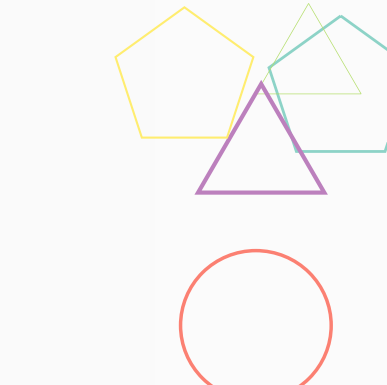[{"shape": "pentagon", "thickness": 2, "radius": 0.97, "center": [0.879, 0.764]}, {"shape": "circle", "thickness": 2.5, "radius": 0.97, "center": [0.66, 0.155]}, {"shape": "triangle", "thickness": 0.5, "radius": 0.78, "center": [0.796, 0.834]}, {"shape": "triangle", "thickness": 3, "radius": 0.94, "center": [0.674, 0.594]}, {"shape": "pentagon", "thickness": 1.5, "radius": 0.94, "center": [0.476, 0.794]}]